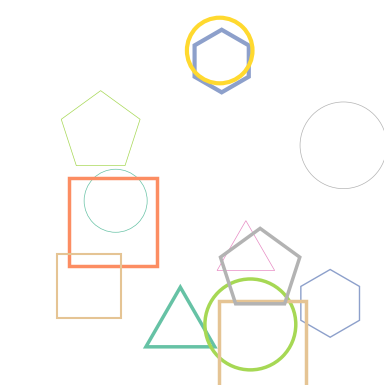[{"shape": "circle", "thickness": 0.5, "radius": 0.41, "center": [0.3, 0.479]}, {"shape": "triangle", "thickness": 2.5, "radius": 0.52, "center": [0.468, 0.151]}, {"shape": "square", "thickness": 2.5, "radius": 0.57, "center": [0.293, 0.424]}, {"shape": "hexagon", "thickness": 3, "radius": 0.41, "center": [0.576, 0.841]}, {"shape": "hexagon", "thickness": 1, "radius": 0.44, "center": [0.858, 0.212]}, {"shape": "triangle", "thickness": 0.5, "radius": 0.43, "center": [0.639, 0.341]}, {"shape": "circle", "thickness": 2.5, "radius": 0.59, "center": [0.65, 0.157]}, {"shape": "pentagon", "thickness": 0.5, "radius": 0.54, "center": [0.261, 0.657]}, {"shape": "circle", "thickness": 3, "radius": 0.43, "center": [0.571, 0.869]}, {"shape": "square", "thickness": 2.5, "radius": 0.56, "center": [0.682, 0.105]}, {"shape": "square", "thickness": 1.5, "radius": 0.42, "center": [0.231, 0.256]}, {"shape": "pentagon", "thickness": 2.5, "radius": 0.54, "center": [0.676, 0.298]}, {"shape": "circle", "thickness": 0.5, "radius": 0.56, "center": [0.892, 0.623]}]